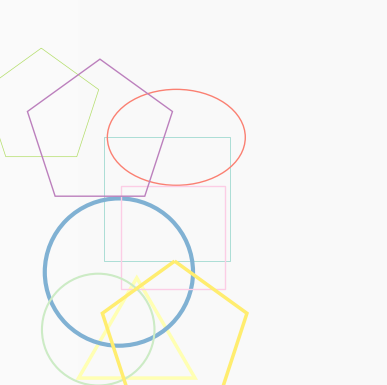[{"shape": "square", "thickness": 0.5, "radius": 0.81, "center": [0.431, 0.484]}, {"shape": "triangle", "thickness": 2.5, "radius": 0.87, "center": [0.353, 0.105]}, {"shape": "oval", "thickness": 1, "radius": 0.89, "center": [0.455, 0.643]}, {"shape": "circle", "thickness": 3, "radius": 0.96, "center": [0.307, 0.293]}, {"shape": "pentagon", "thickness": 0.5, "radius": 0.78, "center": [0.107, 0.719]}, {"shape": "square", "thickness": 1, "radius": 0.67, "center": [0.446, 0.383]}, {"shape": "pentagon", "thickness": 1, "radius": 0.98, "center": [0.258, 0.65]}, {"shape": "circle", "thickness": 1.5, "radius": 0.73, "center": [0.253, 0.144]}, {"shape": "pentagon", "thickness": 2.5, "radius": 0.98, "center": [0.451, 0.126]}]